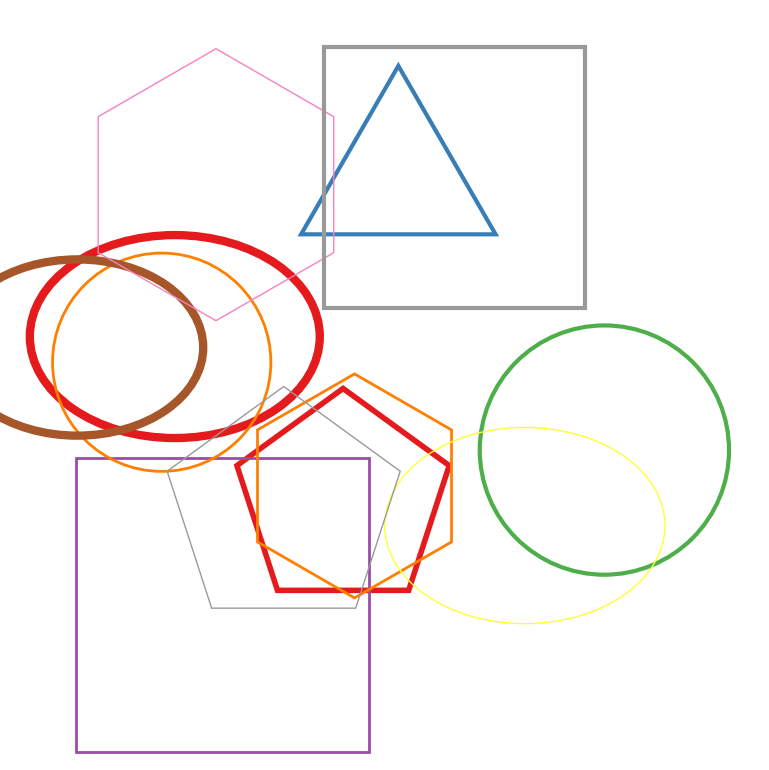[{"shape": "oval", "thickness": 3, "radius": 0.94, "center": [0.227, 0.563]}, {"shape": "pentagon", "thickness": 2, "radius": 0.72, "center": [0.446, 0.351]}, {"shape": "triangle", "thickness": 1.5, "radius": 0.73, "center": [0.517, 0.769]}, {"shape": "circle", "thickness": 1.5, "radius": 0.81, "center": [0.785, 0.415]}, {"shape": "square", "thickness": 1, "radius": 0.95, "center": [0.289, 0.214]}, {"shape": "circle", "thickness": 1, "radius": 0.71, "center": [0.21, 0.53]}, {"shape": "hexagon", "thickness": 1, "radius": 0.73, "center": [0.46, 0.369]}, {"shape": "oval", "thickness": 0.5, "radius": 0.91, "center": [0.682, 0.317]}, {"shape": "oval", "thickness": 3, "radius": 0.82, "center": [0.1, 0.549]}, {"shape": "hexagon", "thickness": 0.5, "radius": 0.88, "center": [0.28, 0.76]}, {"shape": "square", "thickness": 1.5, "radius": 0.85, "center": [0.59, 0.77]}, {"shape": "pentagon", "thickness": 0.5, "radius": 0.8, "center": [0.368, 0.339]}]